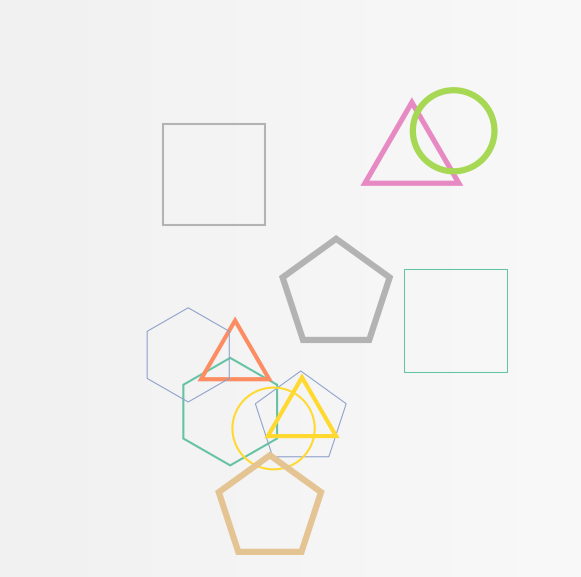[{"shape": "square", "thickness": 0.5, "radius": 0.44, "center": [0.784, 0.444]}, {"shape": "hexagon", "thickness": 1, "radius": 0.47, "center": [0.396, 0.286]}, {"shape": "triangle", "thickness": 2, "radius": 0.34, "center": [0.404, 0.376]}, {"shape": "hexagon", "thickness": 0.5, "radius": 0.41, "center": [0.324, 0.385]}, {"shape": "pentagon", "thickness": 0.5, "radius": 0.41, "center": [0.517, 0.275]}, {"shape": "triangle", "thickness": 2.5, "radius": 0.47, "center": [0.709, 0.728]}, {"shape": "circle", "thickness": 3, "radius": 0.35, "center": [0.78, 0.773]}, {"shape": "circle", "thickness": 1, "radius": 0.35, "center": [0.471, 0.257]}, {"shape": "triangle", "thickness": 2, "radius": 0.34, "center": [0.52, 0.278]}, {"shape": "pentagon", "thickness": 3, "radius": 0.46, "center": [0.464, 0.118]}, {"shape": "square", "thickness": 1, "radius": 0.44, "center": [0.369, 0.697]}, {"shape": "pentagon", "thickness": 3, "radius": 0.48, "center": [0.578, 0.489]}]